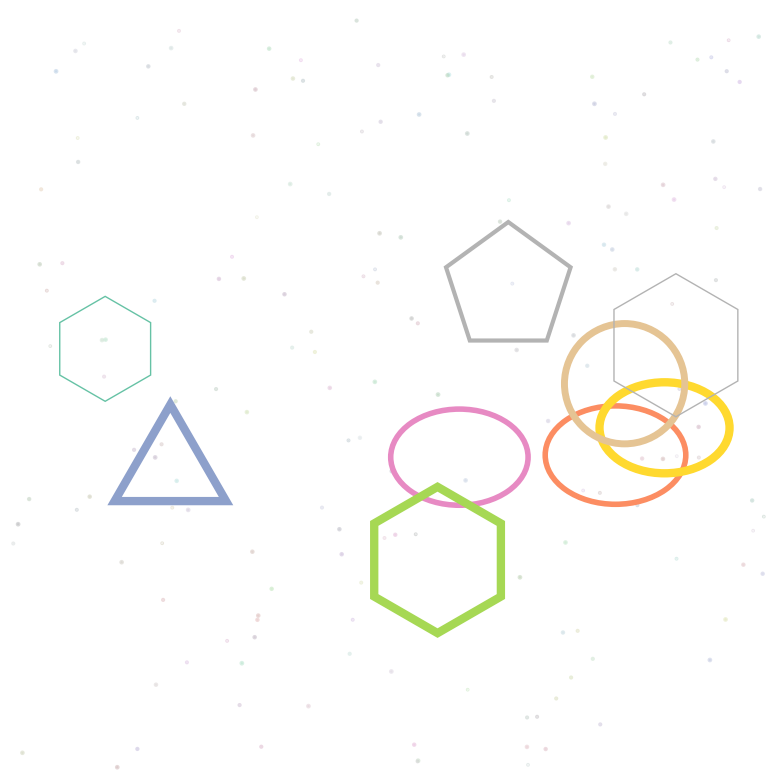[{"shape": "hexagon", "thickness": 0.5, "radius": 0.34, "center": [0.137, 0.547]}, {"shape": "oval", "thickness": 2, "radius": 0.46, "center": [0.799, 0.409]}, {"shape": "triangle", "thickness": 3, "radius": 0.42, "center": [0.221, 0.391]}, {"shape": "oval", "thickness": 2, "radius": 0.45, "center": [0.597, 0.406]}, {"shape": "hexagon", "thickness": 3, "radius": 0.47, "center": [0.568, 0.273]}, {"shape": "oval", "thickness": 3, "radius": 0.42, "center": [0.863, 0.444]}, {"shape": "circle", "thickness": 2.5, "radius": 0.39, "center": [0.811, 0.502]}, {"shape": "pentagon", "thickness": 1.5, "radius": 0.43, "center": [0.66, 0.627]}, {"shape": "hexagon", "thickness": 0.5, "radius": 0.46, "center": [0.878, 0.552]}]